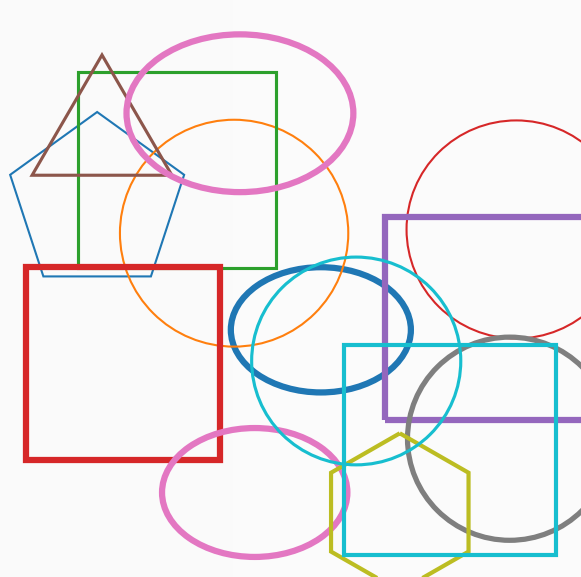[{"shape": "oval", "thickness": 3, "radius": 0.77, "center": [0.552, 0.428]}, {"shape": "pentagon", "thickness": 1, "radius": 0.79, "center": [0.167, 0.648]}, {"shape": "circle", "thickness": 1, "radius": 0.98, "center": [0.403, 0.595]}, {"shape": "square", "thickness": 1.5, "radius": 0.85, "center": [0.305, 0.705]}, {"shape": "circle", "thickness": 1, "radius": 0.94, "center": [0.888, 0.602]}, {"shape": "square", "thickness": 3, "radius": 0.83, "center": [0.211, 0.37]}, {"shape": "square", "thickness": 3, "radius": 0.88, "center": [0.838, 0.448]}, {"shape": "triangle", "thickness": 1.5, "radius": 0.69, "center": [0.175, 0.765]}, {"shape": "oval", "thickness": 3, "radius": 0.98, "center": [0.413, 0.803]}, {"shape": "oval", "thickness": 3, "radius": 0.8, "center": [0.438, 0.146]}, {"shape": "circle", "thickness": 2.5, "radius": 0.88, "center": [0.877, 0.239]}, {"shape": "hexagon", "thickness": 2, "radius": 0.68, "center": [0.688, 0.112]}, {"shape": "circle", "thickness": 1.5, "radius": 0.9, "center": [0.613, 0.374]}, {"shape": "square", "thickness": 2, "radius": 0.91, "center": [0.774, 0.221]}]